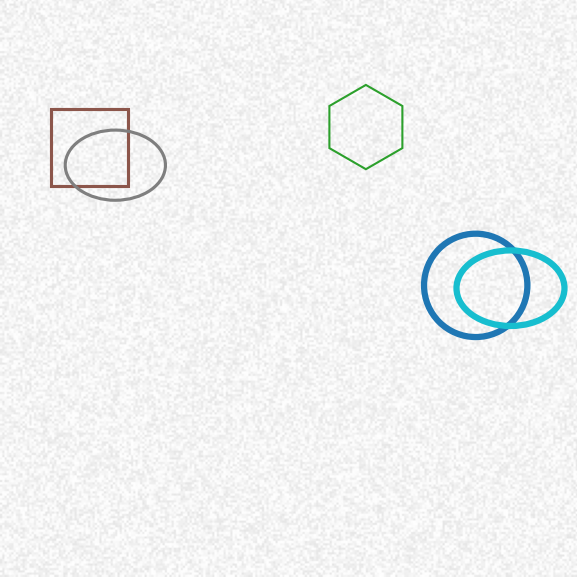[{"shape": "circle", "thickness": 3, "radius": 0.45, "center": [0.824, 0.505]}, {"shape": "hexagon", "thickness": 1, "radius": 0.36, "center": [0.634, 0.779]}, {"shape": "square", "thickness": 1.5, "radius": 0.34, "center": [0.155, 0.744]}, {"shape": "oval", "thickness": 1.5, "radius": 0.43, "center": [0.2, 0.713]}, {"shape": "oval", "thickness": 3, "radius": 0.47, "center": [0.884, 0.5]}]